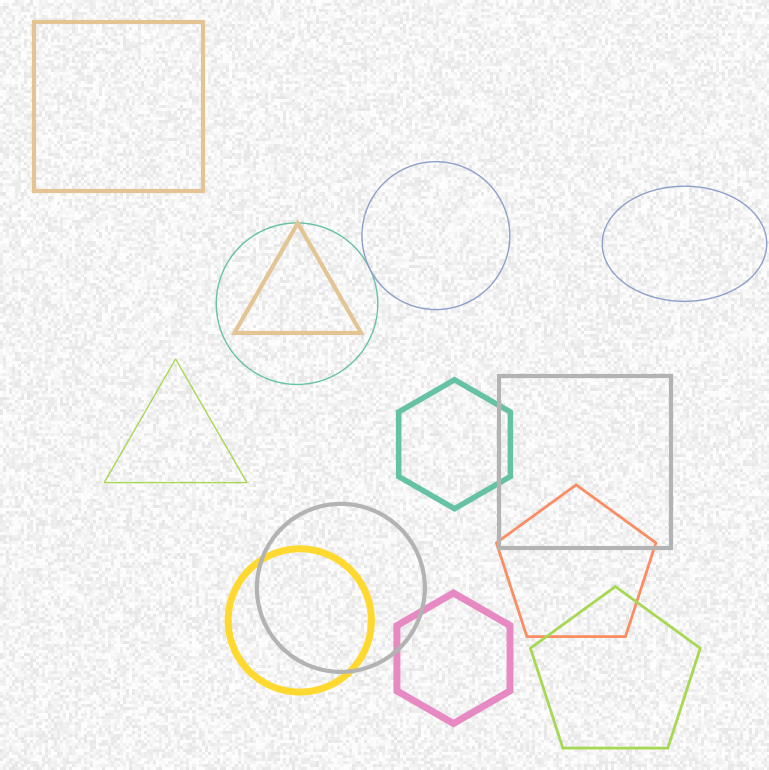[{"shape": "hexagon", "thickness": 2, "radius": 0.42, "center": [0.59, 0.423]}, {"shape": "circle", "thickness": 0.5, "radius": 0.52, "center": [0.386, 0.606]}, {"shape": "pentagon", "thickness": 1, "radius": 0.54, "center": [0.748, 0.261]}, {"shape": "circle", "thickness": 0.5, "radius": 0.48, "center": [0.566, 0.694]}, {"shape": "oval", "thickness": 0.5, "radius": 0.53, "center": [0.889, 0.683]}, {"shape": "hexagon", "thickness": 2.5, "radius": 0.42, "center": [0.589, 0.145]}, {"shape": "pentagon", "thickness": 1, "radius": 0.58, "center": [0.799, 0.122]}, {"shape": "triangle", "thickness": 0.5, "radius": 0.54, "center": [0.228, 0.427]}, {"shape": "circle", "thickness": 2.5, "radius": 0.47, "center": [0.389, 0.194]}, {"shape": "triangle", "thickness": 1.5, "radius": 0.48, "center": [0.387, 0.615]}, {"shape": "square", "thickness": 1.5, "radius": 0.55, "center": [0.154, 0.862]}, {"shape": "circle", "thickness": 1.5, "radius": 0.55, "center": [0.443, 0.237]}, {"shape": "square", "thickness": 1.5, "radius": 0.56, "center": [0.76, 0.4]}]